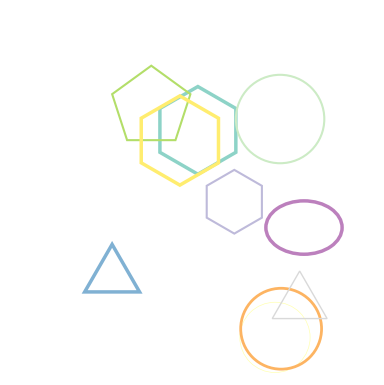[{"shape": "hexagon", "thickness": 2.5, "radius": 0.57, "center": [0.514, 0.661]}, {"shape": "circle", "thickness": 0.5, "radius": 0.46, "center": [0.714, 0.124]}, {"shape": "hexagon", "thickness": 1.5, "radius": 0.41, "center": [0.609, 0.476]}, {"shape": "triangle", "thickness": 2.5, "radius": 0.41, "center": [0.291, 0.283]}, {"shape": "circle", "thickness": 2, "radius": 0.53, "center": [0.73, 0.146]}, {"shape": "pentagon", "thickness": 1.5, "radius": 0.53, "center": [0.393, 0.722]}, {"shape": "triangle", "thickness": 1, "radius": 0.41, "center": [0.778, 0.214]}, {"shape": "oval", "thickness": 2.5, "radius": 0.5, "center": [0.79, 0.409]}, {"shape": "circle", "thickness": 1.5, "radius": 0.57, "center": [0.728, 0.691]}, {"shape": "hexagon", "thickness": 2.5, "radius": 0.58, "center": [0.467, 0.635]}]